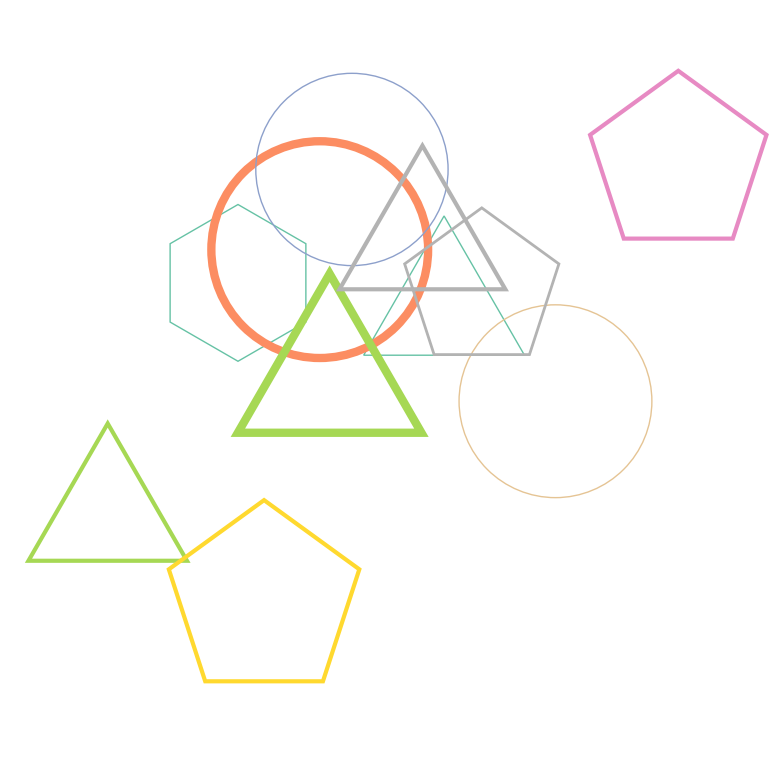[{"shape": "hexagon", "thickness": 0.5, "radius": 0.51, "center": [0.309, 0.633]}, {"shape": "triangle", "thickness": 0.5, "radius": 0.6, "center": [0.577, 0.599]}, {"shape": "circle", "thickness": 3, "radius": 0.7, "center": [0.415, 0.676]}, {"shape": "circle", "thickness": 0.5, "radius": 0.62, "center": [0.457, 0.78]}, {"shape": "pentagon", "thickness": 1.5, "radius": 0.6, "center": [0.881, 0.788]}, {"shape": "triangle", "thickness": 3, "radius": 0.69, "center": [0.428, 0.507]}, {"shape": "triangle", "thickness": 1.5, "radius": 0.59, "center": [0.14, 0.331]}, {"shape": "pentagon", "thickness": 1.5, "radius": 0.65, "center": [0.343, 0.22]}, {"shape": "circle", "thickness": 0.5, "radius": 0.63, "center": [0.721, 0.479]}, {"shape": "pentagon", "thickness": 1, "radius": 0.53, "center": [0.626, 0.625]}, {"shape": "triangle", "thickness": 1.5, "radius": 0.62, "center": [0.549, 0.686]}]